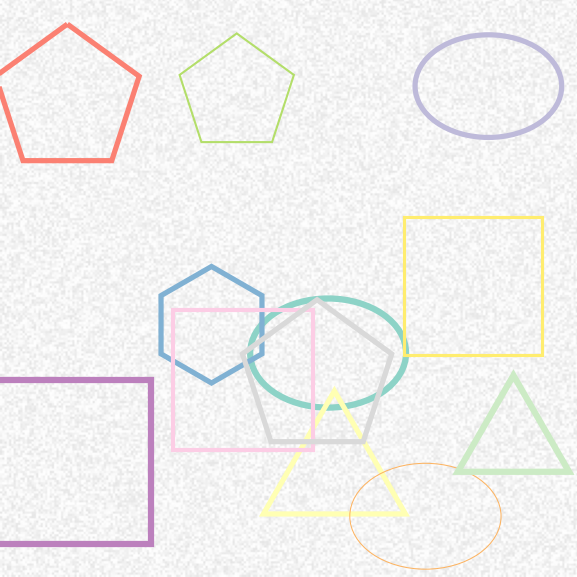[{"shape": "oval", "thickness": 3, "radius": 0.67, "center": [0.568, 0.388]}, {"shape": "triangle", "thickness": 2.5, "radius": 0.71, "center": [0.579, 0.18]}, {"shape": "oval", "thickness": 2.5, "radius": 0.63, "center": [0.846, 0.85]}, {"shape": "pentagon", "thickness": 2.5, "radius": 0.65, "center": [0.117, 0.827]}, {"shape": "hexagon", "thickness": 2.5, "radius": 0.5, "center": [0.366, 0.437]}, {"shape": "oval", "thickness": 0.5, "radius": 0.65, "center": [0.737, 0.105]}, {"shape": "pentagon", "thickness": 1, "radius": 0.52, "center": [0.41, 0.837]}, {"shape": "square", "thickness": 2, "radius": 0.6, "center": [0.421, 0.341]}, {"shape": "pentagon", "thickness": 2.5, "radius": 0.68, "center": [0.549, 0.344]}, {"shape": "square", "thickness": 3, "radius": 0.71, "center": [0.12, 0.199]}, {"shape": "triangle", "thickness": 3, "radius": 0.56, "center": [0.889, 0.238]}, {"shape": "square", "thickness": 1.5, "radius": 0.6, "center": [0.819, 0.503]}]